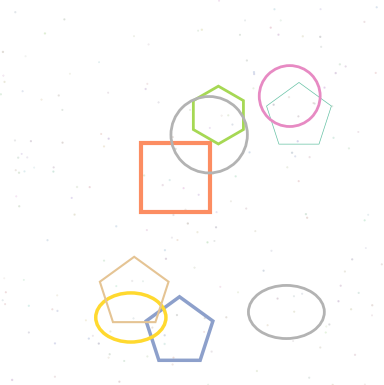[{"shape": "pentagon", "thickness": 0.5, "radius": 0.44, "center": [0.777, 0.697]}, {"shape": "square", "thickness": 3, "radius": 0.45, "center": [0.456, 0.54]}, {"shape": "pentagon", "thickness": 2.5, "radius": 0.46, "center": [0.466, 0.138]}, {"shape": "circle", "thickness": 2, "radius": 0.4, "center": [0.753, 0.751]}, {"shape": "hexagon", "thickness": 2, "radius": 0.38, "center": [0.567, 0.701]}, {"shape": "oval", "thickness": 2.5, "radius": 0.46, "center": [0.34, 0.175]}, {"shape": "pentagon", "thickness": 1.5, "radius": 0.47, "center": [0.349, 0.239]}, {"shape": "oval", "thickness": 2, "radius": 0.49, "center": [0.744, 0.19]}, {"shape": "circle", "thickness": 2, "radius": 0.5, "center": [0.543, 0.65]}]